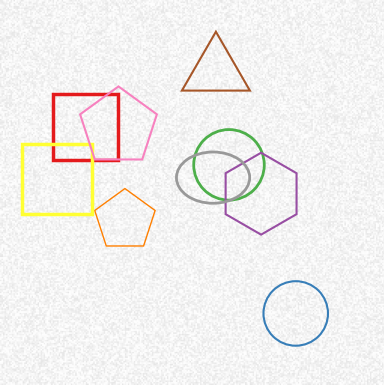[{"shape": "square", "thickness": 2.5, "radius": 0.43, "center": [0.222, 0.67]}, {"shape": "circle", "thickness": 1.5, "radius": 0.42, "center": [0.768, 0.186]}, {"shape": "circle", "thickness": 2, "radius": 0.46, "center": [0.595, 0.572]}, {"shape": "hexagon", "thickness": 1.5, "radius": 0.53, "center": [0.678, 0.497]}, {"shape": "pentagon", "thickness": 1, "radius": 0.41, "center": [0.324, 0.428]}, {"shape": "square", "thickness": 2.5, "radius": 0.45, "center": [0.148, 0.535]}, {"shape": "triangle", "thickness": 1.5, "radius": 0.51, "center": [0.561, 0.816]}, {"shape": "pentagon", "thickness": 1.5, "radius": 0.52, "center": [0.308, 0.671]}, {"shape": "oval", "thickness": 2, "radius": 0.48, "center": [0.553, 0.539]}]